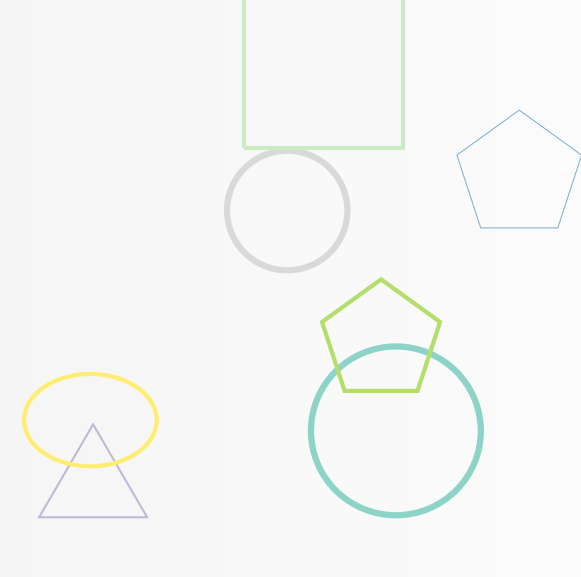[{"shape": "circle", "thickness": 3, "radius": 0.73, "center": [0.681, 0.253]}, {"shape": "triangle", "thickness": 1, "radius": 0.54, "center": [0.16, 0.157]}, {"shape": "pentagon", "thickness": 0.5, "radius": 0.56, "center": [0.893, 0.696]}, {"shape": "pentagon", "thickness": 2, "radius": 0.53, "center": [0.656, 0.409]}, {"shape": "circle", "thickness": 3, "radius": 0.52, "center": [0.494, 0.635]}, {"shape": "square", "thickness": 2, "radius": 0.69, "center": [0.557, 0.88]}, {"shape": "oval", "thickness": 2, "radius": 0.57, "center": [0.156, 0.272]}]